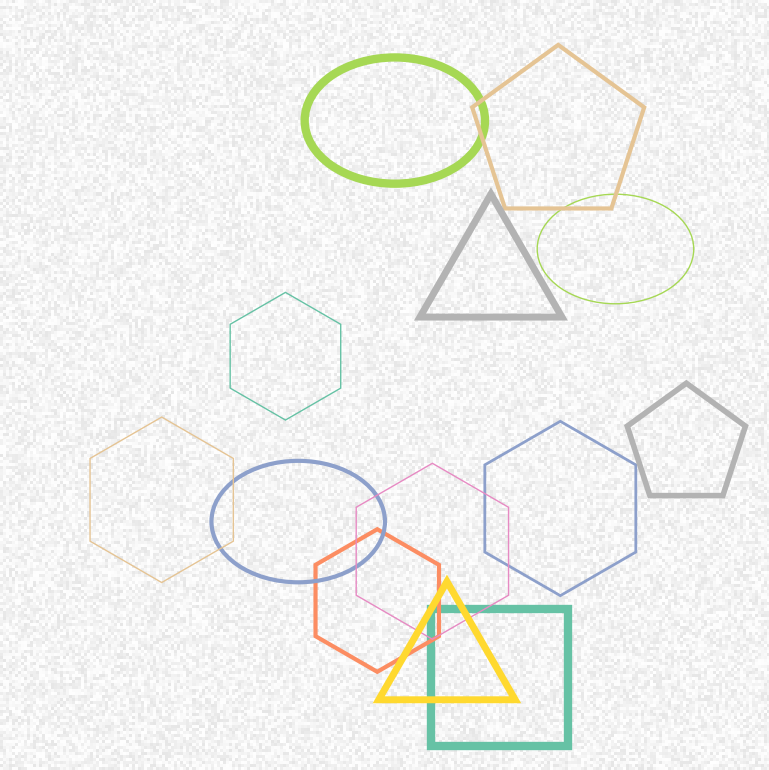[{"shape": "square", "thickness": 3, "radius": 0.44, "center": [0.648, 0.12]}, {"shape": "hexagon", "thickness": 0.5, "radius": 0.41, "center": [0.371, 0.537]}, {"shape": "hexagon", "thickness": 1.5, "radius": 0.46, "center": [0.49, 0.22]}, {"shape": "hexagon", "thickness": 1, "radius": 0.57, "center": [0.728, 0.34]}, {"shape": "oval", "thickness": 1.5, "radius": 0.56, "center": [0.387, 0.323]}, {"shape": "hexagon", "thickness": 0.5, "radius": 0.57, "center": [0.562, 0.284]}, {"shape": "oval", "thickness": 3, "radius": 0.59, "center": [0.513, 0.843]}, {"shape": "oval", "thickness": 0.5, "radius": 0.51, "center": [0.799, 0.677]}, {"shape": "triangle", "thickness": 2.5, "radius": 0.51, "center": [0.58, 0.142]}, {"shape": "hexagon", "thickness": 0.5, "radius": 0.54, "center": [0.21, 0.351]}, {"shape": "pentagon", "thickness": 1.5, "radius": 0.59, "center": [0.725, 0.824]}, {"shape": "pentagon", "thickness": 2, "radius": 0.4, "center": [0.891, 0.422]}, {"shape": "triangle", "thickness": 2.5, "radius": 0.53, "center": [0.638, 0.641]}]